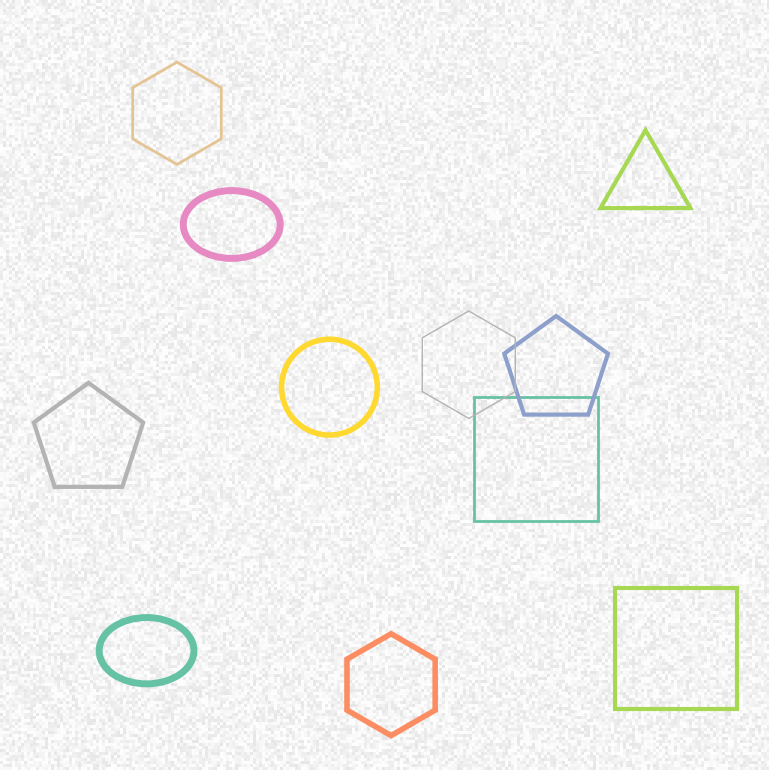[{"shape": "oval", "thickness": 2.5, "radius": 0.31, "center": [0.19, 0.155]}, {"shape": "square", "thickness": 1, "radius": 0.4, "center": [0.696, 0.404]}, {"shape": "hexagon", "thickness": 2, "radius": 0.33, "center": [0.508, 0.111]}, {"shape": "pentagon", "thickness": 1.5, "radius": 0.35, "center": [0.722, 0.519]}, {"shape": "oval", "thickness": 2.5, "radius": 0.31, "center": [0.301, 0.708]}, {"shape": "triangle", "thickness": 1.5, "radius": 0.34, "center": [0.838, 0.763]}, {"shape": "square", "thickness": 1.5, "radius": 0.39, "center": [0.878, 0.158]}, {"shape": "circle", "thickness": 2, "radius": 0.31, "center": [0.428, 0.497]}, {"shape": "hexagon", "thickness": 1, "radius": 0.33, "center": [0.23, 0.853]}, {"shape": "pentagon", "thickness": 1.5, "radius": 0.37, "center": [0.115, 0.428]}, {"shape": "hexagon", "thickness": 0.5, "radius": 0.35, "center": [0.609, 0.526]}]